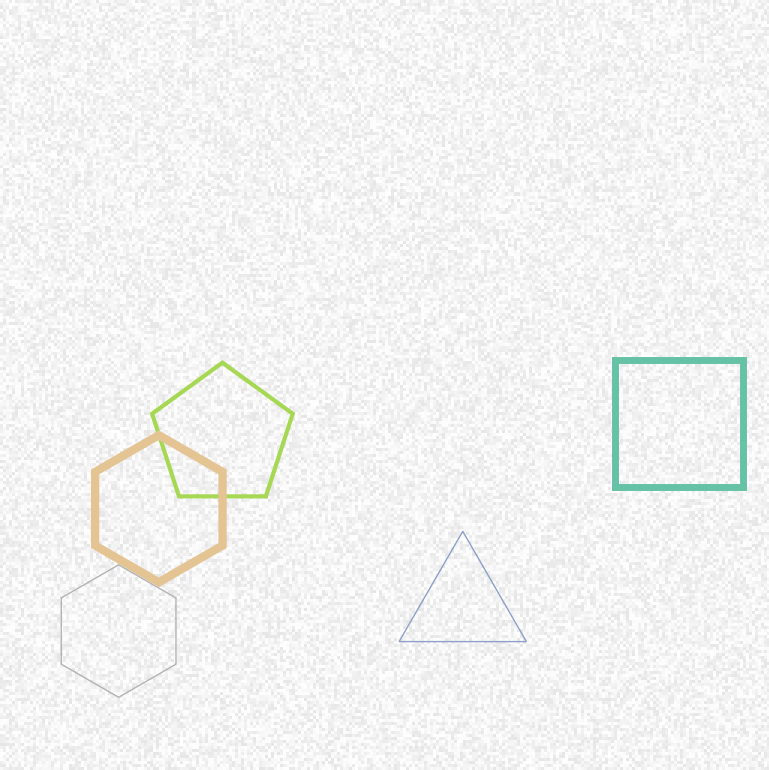[{"shape": "square", "thickness": 2.5, "radius": 0.41, "center": [0.882, 0.45]}, {"shape": "triangle", "thickness": 0.5, "radius": 0.48, "center": [0.601, 0.214]}, {"shape": "pentagon", "thickness": 1.5, "radius": 0.48, "center": [0.289, 0.433]}, {"shape": "hexagon", "thickness": 3, "radius": 0.48, "center": [0.206, 0.339]}, {"shape": "hexagon", "thickness": 0.5, "radius": 0.43, "center": [0.154, 0.18]}]